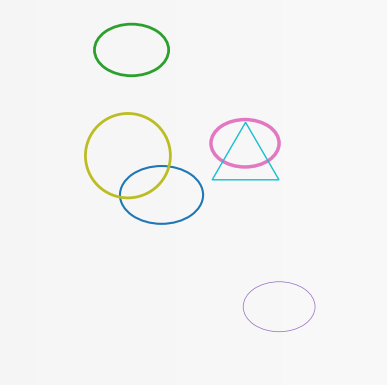[{"shape": "oval", "thickness": 1.5, "radius": 0.54, "center": [0.417, 0.494]}, {"shape": "oval", "thickness": 2, "radius": 0.48, "center": [0.339, 0.87]}, {"shape": "oval", "thickness": 0.5, "radius": 0.46, "center": [0.72, 0.203]}, {"shape": "oval", "thickness": 2.5, "radius": 0.44, "center": [0.632, 0.628]}, {"shape": "circle", "thickness": 2, "radius": 0.55, "center": [0.33, 0.596]}, {"shape": "triangle", "thickness": 1, "radius": 0.5, "center": [0.634, 0.583]}]